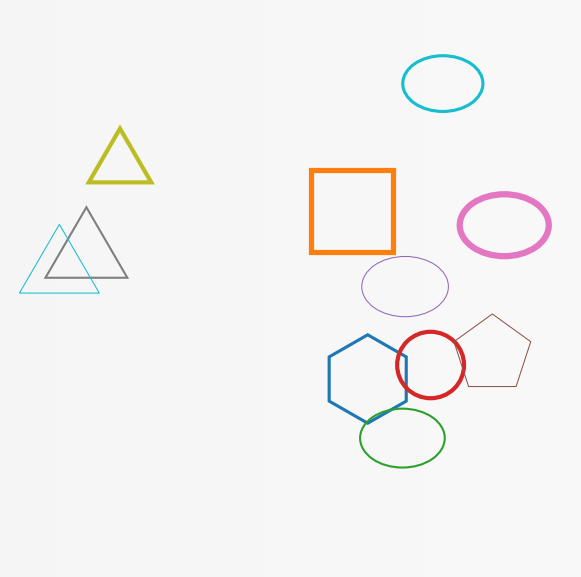[{"shape": "hexagon", "thickness": 1.5, "radius": 0.38, "center": [0.633, 0.343]}, {"shape": "square", "thickness": 2.5, "radius": 0.35, "center": [0.605, 0.634]}, {"shape": "oval", "thickness": 1, "radius": 0.36, "center": [0.692, 0.241]}, {"shape": "circle", "thickness": 2, "radius": 0.29, "center": [0.741, 0.367]}, {"shape": "oval", "thickness": 0.5, "radius": 0.37, "center": [0.697, 0.503]}, {"shape": "pentagon", "thickness": 0.5, "radius": 0.35, "center": [0.847, 0.386]}, {"shape": "oval", "thickness": 3, "radius": 0.38, "center": [0.868, 0.609]}, {"shape": "triangle", "thickness": 1, "radius": 0.41, "center": [0.149, 0.559]}, {"shape": "triangle", "thickness": 2, "radius": 0.31, "center": [0.206, 0.714]}, {"shape": "triangle", "thickness": 0.5, "radius": 0.4, "center": [0.102, 0.531]}, {"shape": "oval", "thickness": 1.5, "radius": 0.34, "center": [0.762, 0.854]}]